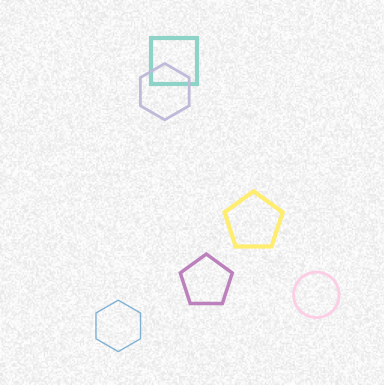[{"shape": "square", "thickness": 3, "radius": 0.3, "center": [0.452, 0.841]}, {"shape": "hexagon", "thickness": 2, "radius": 0.37, "center": [0.428, 0.762]}, {"shape": "hexagon", "thickness": 1, "radius": 0.33, "center": [0.307, 0.154]}, {"shape": "circle", "thickness": 2, "radius": 0.3, "center": [0.822, 0.234]}, {"shape": "pentagon", "thickness": 2.5, "radius": 0.36, "center": [0.536, 0.269]}, {"shape": "pentagon", "thickness": 3, "radius": 0.4, "center": [0.659, 0.424]}]